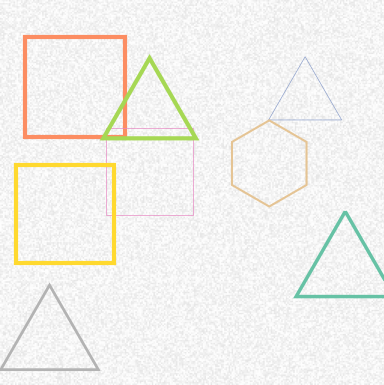[{"shape": "triangle", "thickness": 2.5, "radius": 0.74, "center": [0.897, 0.303]}, {"shape": "square", "thickness": 3, "radius": 0.65, "center": [0.194, 0.774]}, {"shape": "triangle", "thickness": 0.5, "radius": 0.55, "center": [0.793, 0.743]}, {"shape": "square", "thickness": 0.5, "radius": 0.57, "center": [0.389, 0.555]}, {"shape": "triangle", "thickness": 3, "radius": 0.69, "center": [0.389, 0.71]}, {"shape": "square", "thickness": 3, "radius": 0.64, "center": [0.169, 0.444]}, {"shape": "hexagon", "thickness": 1.5, "radius": 0.56, "center": [0.699, 0.575]}, {"shape": "triangle", "thickness": 2, "radius": 0.73, "center": [0.129, 0.113]}]